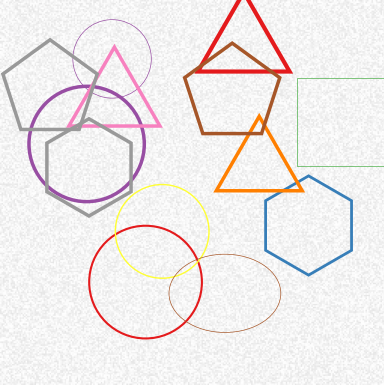[{"shape": "circle", "thickness": 1.5, "radius": 0.73, "center": [0.378, 0.267]}, {"shape": "triangle", "thickness": 3, "radius": 0.69, "center": [0.633, 0.883]}, {"shape": "hexagon", "thickness": 2, "radius": 0.64, "center": [0.802, 0.414]}, {"shape": "square", "thickness": 0.5, "radius": 0.57, "center": [0.886, 0.684]}, {"shape": "circle", "thickness": 2.5, "radius": 0.75, "center": [0.225, 0.626]}, {"shape": "circle", "thickness": 0.5, "radius": 0.51, "center": [0.291, 0.847]}, {"shape": "triangle", "thickness": 2.5, "radius": 0.64, "center": [0.673, 0.569]}, {"shape": "circle", "thickness": 1, "radius": 0.61, "center": [0.421, 0.399]}, {"shape": "oval", "thickness": 0.5, "radius": 0.73, "center": [0.584, 0.238]}, {"shape": "pentagon", "thickness": 2.5, "radius": 0.65, "center": [0.603, 0.758]}, {"shape": "triangle", "thickness": 2.5, "radius": 0.68, "center": [0.297, 0.741]}, {"shape": "hexagon", "thickness": 2.5, "radius": 0.63, "center": [0.231, 0.565]}, {"shape": "pentagon", "thickness": 2.5, "radius": 0.64, "center": [0.13, 0.768]}]